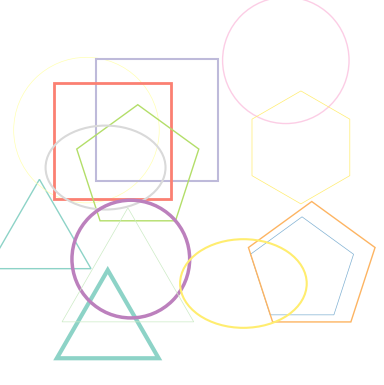[{"shape": "triangle", "thickness": 1, "radius": 0.77, "center": [0.102, 0.379]}, {"shape": "triangle", "thickness": 3, "radius": 0.76, "center": [0.28, 0.146]}, {"shape": "circle", "thickness": 0.5, "radius": 0.95, "center": [0.225, 0.662]}, {"shape": "square", "thickness": 1.5, "radius": 0.79, "center": [0.407, 0.688]}, {"shape": "square", "thickness": 2, "radius": 0.76, "center": [0.292, 0.634]}, {"shape": "pentagon", "thickness": 0.5, "radius": 0.7, "center": [0.785, 0.296]}, {"shape": "pentagon", "thickness": 1, "radius": 0.86, "center": [0.81, 0.304]}, {"shape": "pentagon", "thickness": 1, "radius": 0.83, "center": [0.358, 0.561]}, {"shape": "circle", "thickness": 1, "radius": 0.82, "center": [0.742, 0.843]}, {"shape": "oval", "thickness": 1.5, "radius": 0.78, "center": [0.274, 0.565]}, {"shape": "circle", "thickness": 2.5, "radius": 0.76, "center": [0.34, 0.327]}, {"shape": "triangle", "thickness": 0.5, "radius": 0.99, "center": [0.332, 0.263]}, {"shape": "oval", "thickness": 1.5, "radius": 0.82, "center": [0.632, 0.264]}, {"shape": "hexagon", "thickness": 0.5, "radius": 0.73, "center": [0.782, 0.617]}]